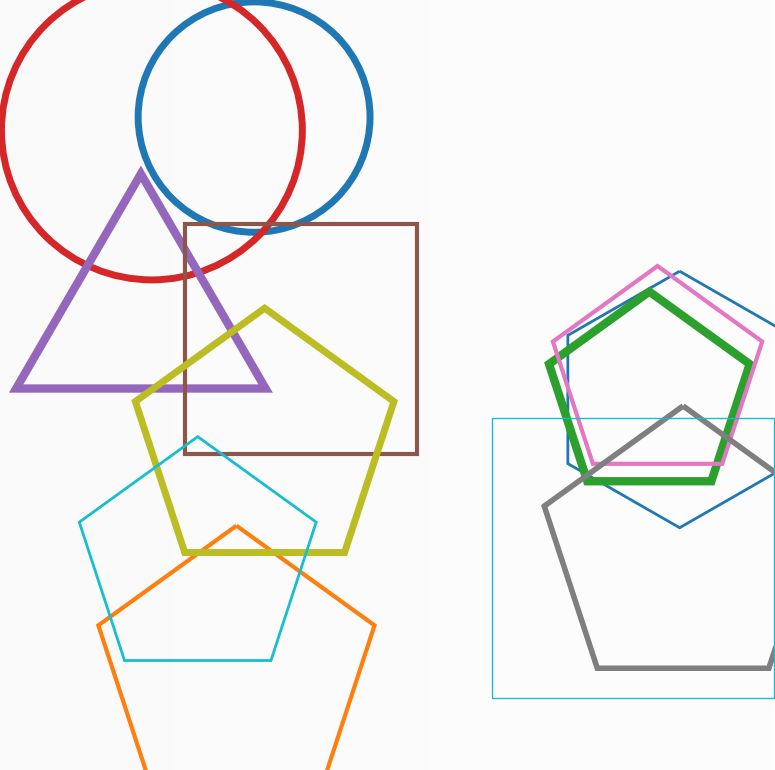[{"shape": "circle", "thickness": 2.5, "radius": 0.75, "center": [0.328, 0.848]}, {"shape": "hexagon", "thickness": 1, "radius": 0.83, "center": [0.877, 0.481]}, {"shape": "pentagon", "thickness": 1.5, "radius": 0.94, "center": [0.305, 0.13]}, {"shape": "pentagon", "thickness": 3, "radius": 0.68, "center": [0.838, 0.485]}, {"shape": "circle", "thickness": 2.5, "radius": 0.97, "center": [0.196, 0.831]}, {"shape": "triangle", "thickness": 3, "radius": 0.93, "center": [0.182, 0.588]}, {"shape": "square", "thickness": 1.5, "radius": 0.75, "center": [0.388, 0.56]}, {"shape": "pentagon", "thickness": 1.5, "radius": 0.71, "center": [0.848, 0.513]}, {"shape": "pentagon", "thickness": 2, "radius": 0.94, "center": [0.881, 0.285]}, {"shape": "pentagon", "thickness": 2.5, "radius": 0.88, "center": [0.341, 0.424]}, {"shape": "square", "thickness": 0.5, "radius": 0.91, "center": [0.817, 0.275]}, {"shape": "pentagon", "thickness": 1, "radius": 0.8, "center": [0.255, 0.272]}]